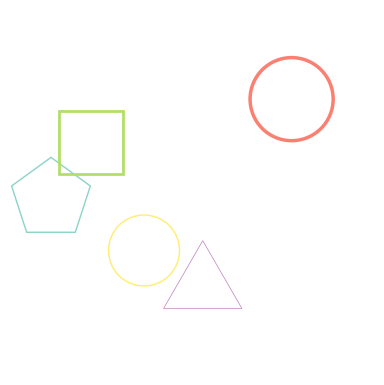[{"shape": "pentagon", "thickness": 1, "radius": 0.54, "center": [0.132, 0.484]}, {"shape": "circle", "thickness": 2.5, "radius": 0.54, "center": [0.757, 0.743]}, {"shape": "square", "thickness": 2, "radius": 0.41, "center": [0.236, 0.629]}, {"shape": "triangle", "thickness": 0.5, "radius": 0.59, "center": [0.527, 0.257]}, {"shape": "circle", "thickness": 1, "radius": 0.46, "center": [0.374, 0.349]}]